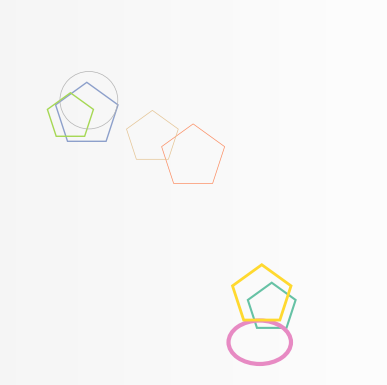[{"shape": "pentagon", "thickness": 1.5, "radius": 0.32, "center": [0.701, 0.201]}, {"shape": "pentagon", "thickness": 0.5, "radius": 0.43, "center": [0.498, 0.593]}, {"shape": "pentagon", "thickness": 1, "radius": 0.42, "center": [0.224, 0.701]}, {"shape": "oval", "thickness": 3, "radius": 0.4, "center": [0.67, 0.111]}, {"shape": "pentagon", "thickness": 1, "radius": 0.31, "center": [0.182, 0.697]}, {"shape": "pentagon", "thickness": 2, "radius": 0.4, "center": [0.676, 0.233]}, {"shape": "pentagon", "thickness": 0.5, "radius": 0.35, "center": [0.393, 0.643]}, {"shape": "circle", "thickness": 0.5, "radius": 0.37, "center": [0.229, 0.74]}]